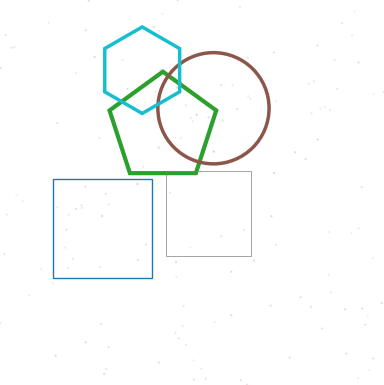[{"shape": "square", "thickness": 1, "radius": 0.64, "center": [0.267, 0.407]}, {"shape": "pentagon", "thickness": 3, "radius": 0.73, "center": [0.423, 0.668]}, {"shape": "circle", "thickness": 2.5, "radius": 0.72, "center": [0.554, 0.719]}, {"shape": "square", "thickness": 0.5, "radius": 0.55, "center": [0.541, 0.445]}, {"shape": "hexagon", "thickness": 2.5, "radius": 0.56, "center": [0.369, 0.818]}]